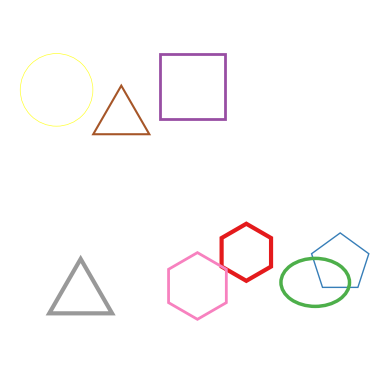[{"shape": "hexagon", "thickness": 3, "radius": 0.37, "center": [0.64, 0.345]}, {"shape": "pentagon", "thickness": 1, "radius": 0.39, "center": [0.884, 0.317]}, {"shape": "oval", "thickness": 2.5, "radius": 0.45, "center": [0.819, 0.267]}, {"shape": "square", "thickness": 2, "radius": 0.42, "center": [0.5, 0.775]}, {"shape": "circle", "thickness": 0.5, "radius": 0.47, "center": [0.147, 0.767]}, {"shape": "triangle", "thickness": 1.5, "radius": 0.42, "center": [0.315, 0.693]}, {"shape": "hexagon", "thickness": 2, "radius": 0.43, "center": [0.513, 0.257]}, {"shape": "triangle", "thickness": 3, "radius": 0.47, "center": [0.21, 0.233]}]